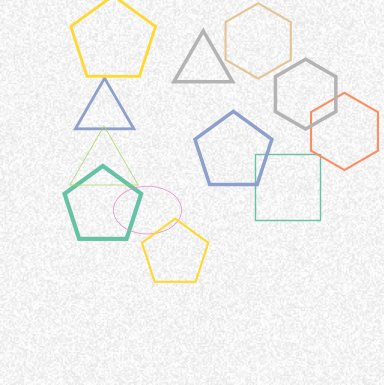[{"shape": "pentagon", "thickness": 3, "radius": 0.52, "center": [0.267, 0.464]}, {"shape": "square", "thickness": 1, "radius": 0.42, "center": [0.746, 0.514]}, {"shape": "hexagon", "thickness": 1.5, "radius": 0.5, "center": [0.895, 0.659]}, {"shape": "pentagon", "thickness": 2.5, "radius": 0.52, "center": [0.606, 0.606]}, {"shape": "triangle", "thickness": 2, "radius": 0.44, "center": [0.272, 0.709]}, {"shape": "oval", "thickness": 0.5, "radius": 0.44, "center": [0.383, 0.454]}, {"shape": "triangle", "thickness": 0.5, "radius": 0.51, "center": [0.27, 0.571]}, {"shape": "pentagon", "thickness": 1.5, "radius": 0.45, "center": [0.455, 0.341]}, {"shape": "pentagon", "thickness": 2, "radius": 0.58, "center": [0.294, 0.895]}, {"shape": "hexagon", "thickness": 1.5, "radius": 0.49, "center": [0.671, 0.894]}, {"shape": "triangle", "thickness": 2.5, "radius": 0.44, "center": [0.528, 0.832]}, {"shape": "hexagon", "thickness": 2.5, "radius": 0.45, "center": [0.794, 0.755]}]